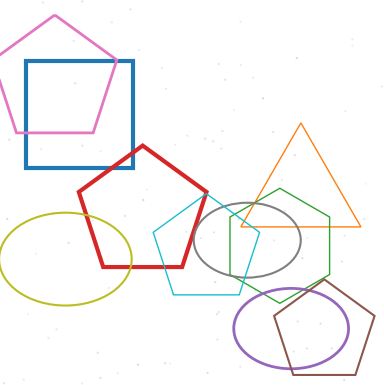[{"shape": "square", "thickness": 3, "radius": 0.69, "center": [0.206, 0.702]}, {"shape": "triangle", "thickness": 1, "radius": 0.9, "center": [0.782, 0.501]}, {"shape": "hexagon", "thickness": 1, "radius": 0.75, "center": [0.727, 0.362]}, {"shape": "pentagon", "thickness": 3, "radius": 0.87, "center": [0.371, 0.447]}, {"shape": "oval", "thickness": 2, "radius": 0.75, "center": [0.756, 0.147]}, {"shape": "pentagon", "thickness": 1.5, "radius": 0.69, "center": [0.842, 0.137]}, {"shape": "pentagon", "thickness": 2, "radius": 0.85, "center": [0.142, 0.792]}, {"shape": "oval", "thickness": 1.5, "radius": 0.69, "center": [0.642, 0.376]}, {"shape": "oval", "thickness": 1.5, "radius": 0.86, "center": [0.17, 0.327]}, {"shape": "pentagon", "thickness": 1, "radius": 0.73, "center": [0.536, 0.352]}]